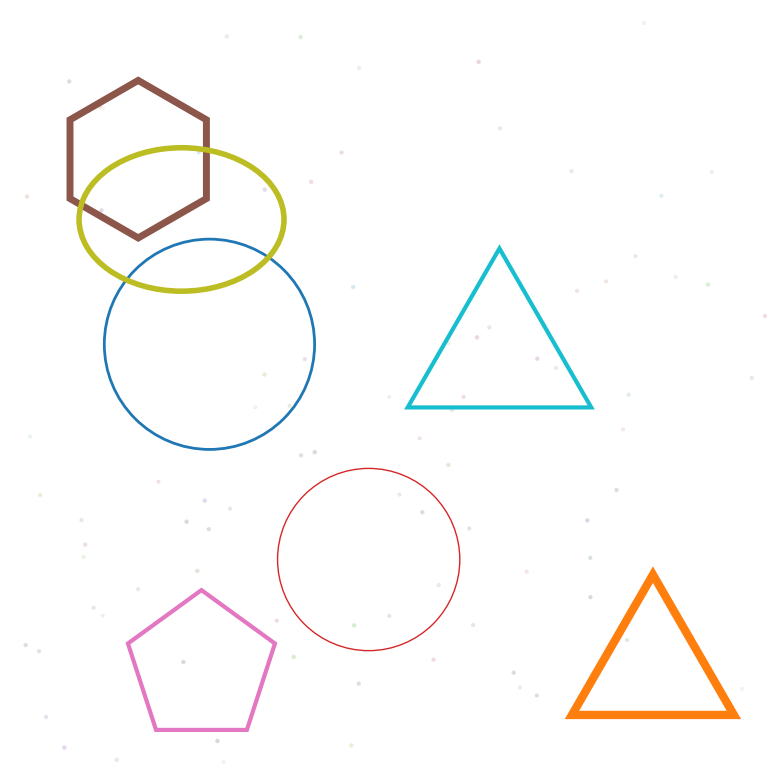[{"shape": "circle", "thickness": 1, "radius": 0.68, "center": [0.272, 0.553]}, {"shape": "triangle", "thickness": 3, "radius": 0.61, "center": [0.848, 0.132]}, {"shape": "circle", "thickness": 0.5, "radius": 0.59, "center": [0.479, 0.273]}, {"shape": "hexagon", "thickness": 2.5, "radius": 0.51, "center": [0.179, 0.793]}, {"shape": "pentagon", "thickness": 1.5, "radius": 0.5, "center": [0.262, 0.133]}, {"shape": "oval", "thickness": 2, "radius": 0.67, "center": [0.236, 0.715]}, {"shape": "triangle", "thickness": 1.5, "radius": 0.69, "center": [0.649, 0.54]}]